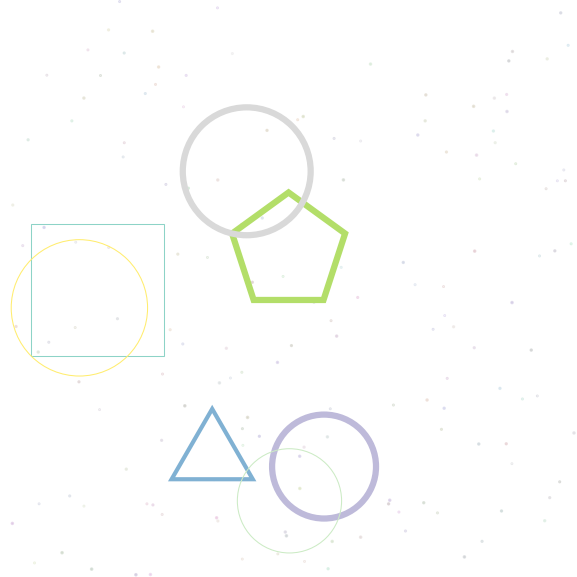[{"shape": "square", "thickness": 0.5, "radius": 0.57, "center": [0.169, 0.497]}, {"shape": "circle", "thickness": 3, "radius": 0.45, "center": [0.561, 0.191]}, {"shape": "triangle", "thickness": 2, "radius": 0.41, "center": [0.367, 0.21]}, {"shape": "pentagon", "thickness": 3, "radius": 0.51, "center": [0.5, 0.563]}, {"shape": "circle", "thickness": 3, "radius": 0.55, "center": [0.427, 0.703]}, {"shape": "circle", "thickness": 0.5, "radius": 0.45, "center": [0.501, 0.132]}, {"shape": "circle", "thickness": 0.5, "radius": 0.59, "center": [0.137, 0.466]}]